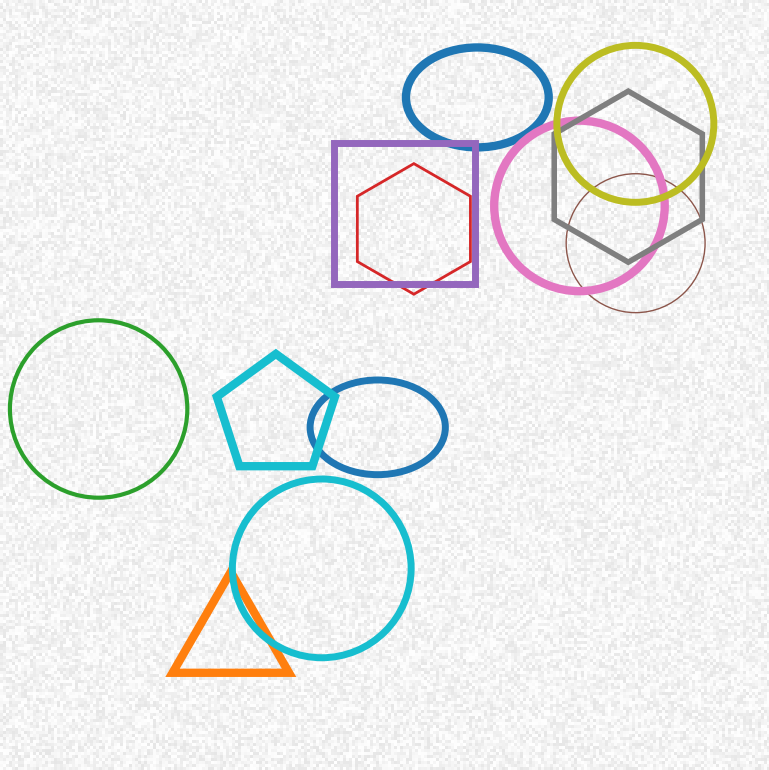[{"shape": "oval", "thickness": 2.5, "radius": 0.44, "center": [0.491, 0.445]}, {"shape": "oval", "thickness": 3, "radius": 0.46, "center": [0.62, 0.873]}, {"shape": "triangle", "thickness": 3, "radius": 0.44, "center": [0.3, 0.17]}, {"shape": "circle", "thickness": 1.5, "radius": 0.58, "center": [0.128, 0.469]}, {"shape": "hexagon", "thickness": 1, "radius": 0.42, "center": [0.538, 0.703]}, {"shape": "square", "thickness": 2.5, "radius": 0.46, "center": [0.525, 0.723]}, {"shape": "circle", "thickness": 0.5, "radius": 0.45, "center": [0.825, 0.684]}, {"shape": "circle", "thickness": 3, "radius": 0.55, "center": [0.753, 0.733]}, {"shape": "hexagon", "thickness": 2, "radius": 0.56, "center": [0.816, 0.771]}, {"shape": "circle", "thickness": 2.5, "radius": 0.51, "center": [0.825, 0.839]}, {"shape": "circle", "thickness": 2.5, "radius": 0.58, "center": [0.418, 0.262]}, {"shape": "pentagon", "thickness": 3, "radius": 0.4, "center": [0.358, 0.46]}]